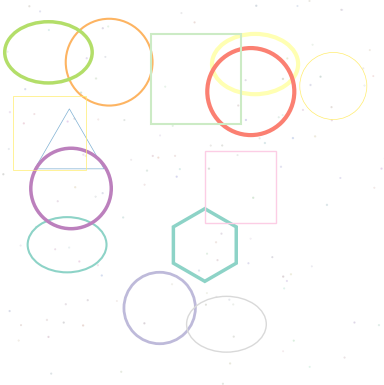[{"shape": "oval", "thickness": 1.5, "radius": 0.51, "center": [0.174, 0.364]}, {"shape": "hexagon", "thickness": 2.5, "radius": 0.47, "center": [0.532, 0.364]}, {"shape": "oval", "thickness": 3, "radius": 0.56, "center": [0.663, 0.834]}, {"shape": "circle", "thickness": 2, "radius": 0.46, "center": [0.415, 0.2]}, {"shape": "circle", "thickness": 3, "radius": 0.57, "center": [0.651, 0.762]}, {"shape": "triangle", "thickness": 0.5, "radius": 0.52, "center": [0.18, 0.613]}, {"shape": "circle", "thickness": 1.5, "radius": 0.56, "center": [0.283, 0.839]}, {"shape": "oval", "thickness": 2.5, "radius": 0.57, "center": [0.126, 0.864]}, {"shape": "square", "thickness": 1, "radius": 0.46, "center": [0.625, 0.514]}, {"shape": "oval", "thickness": 1, "radius": 0.52, "center": [0.588, 0.158]}, {"shape": "circle", "thickness": 2.5, "radius": 0.52, "center": [0.184, 0.51]}, {"shape": "square", "thickness": 1.5, "radius": 0.58, "center": [0.51, 0.795]}, {"shape": "circle", "thickness": 0.5, "radius": 0.44, "center": [0.866, 0.777]}, {"shape": "square", "thickness": 0.5, "radius": 0.48, "center": [0.128, 0.655]}]